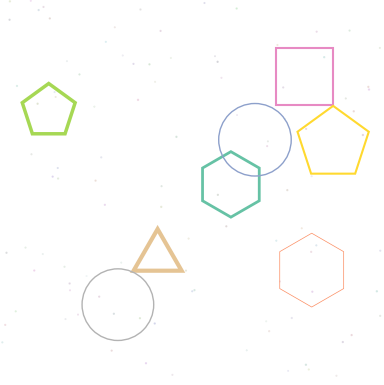[{"shape": "hexagon", "thickness": 2, "radius": 0.43, "center": [0.6, 0.521]}, {"shape": "hexagon", "thickness": 0.5, "radius": 0.48, "center": [0.81, 0.298]}, {"shape": "circle", "thickness": 1, "radius": 0.47, "center": [0.662, 0.637]}, {"shape": "square", "thickness": 1.5, "radius": 0.37, "center": [0.792, 0.8]}, {"shape": "pentagon", "thickness": 2.5, "radius": 0.36, "center": [0.127, 0.711]}, {"shape": "pentagon", "thickness": 1.5, "radius": 0.49, "center": [0.865, 0.628]}, {"shape": "triangle", "thickness": 3, "radius": 0.36, "center": [0.409, 0.333]}, {"shape": "circle", "thickness": 1, "radius": 0.47, "center": [0.306, 0.209]}]